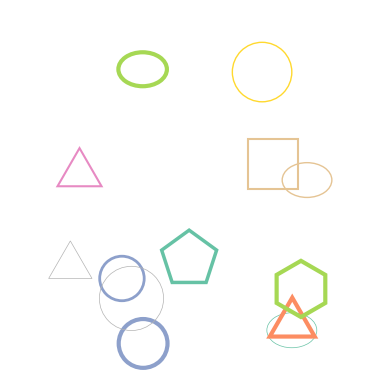[{"shape": "oval", "thickness": 0.5, "radius": 0.32, "center": [0.758, 0.142]}, {"shape": "pentagon", "thickness": 2.5, "radius": 0.38, "center": [0.491, 0.327]}, {"shape": "triangle", "thickness": 3, "radius": 0.34, "center": [0.759, 0.159]}, {"shape": "circle", "thickness": 3, "radius": 0.32, "center": [0.372, 0.108]}, {"shape": "circle", "thickness": 2, "radius": 0.29, "center": [0.317, 0.277]}, {"shape": "triangle", "thickness": 1.5, "radius": 0.33, "center": [0.207, 0.549]}, {"shape": "hexagon", "thickness": 3, "radius": 0.36, "center": [0.782, 0.25]}, {"shape": "oval", "thickness": 3, "radius": 0.32, "center": [0.371, 0.82]}, {"shape": "circle", "thickness": 1, "radius": 0.39, "center": [0.681, 0.813]}, {"shape": "oval", "thickness": 1, "radius": 0.32, "center": [0.797, 0.532]}, {"shape": "square", "thickness": 1.5, "radius": 0.33, "center": [0.71, 0.573]}, {"shape": "triangle", "thickness": 0.5, "radius": 0.33, "center": [0.183, 0.309]}, {"shape": "circle", "thickness": 0.5, "radius": 0.42, "center": [0.341, 0.225]}]